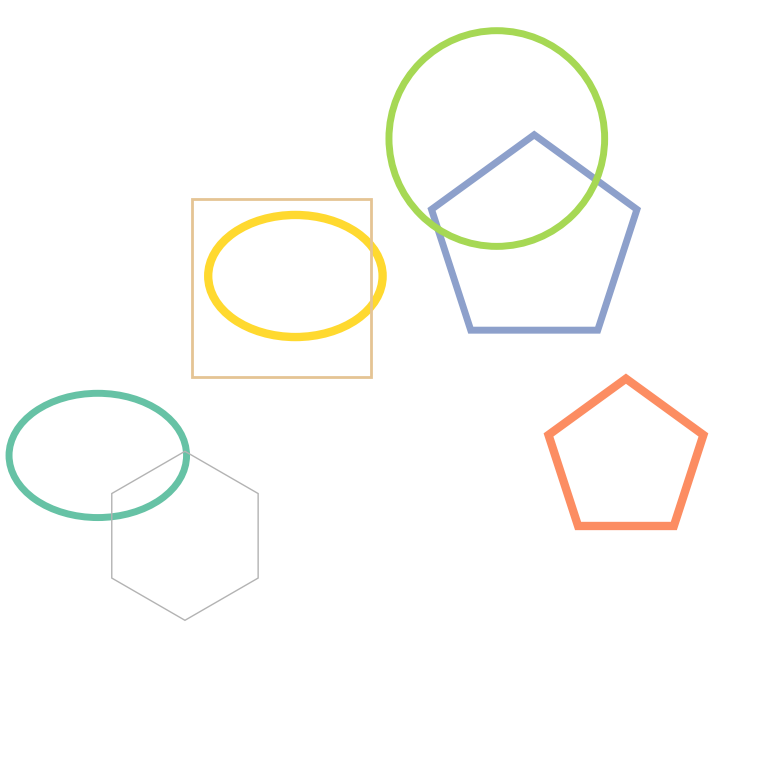[{"shape": "oval", "thickness": 2.5, "radius": 0.58, "center": [0.127, 0.409]}, {"shape": "pentagon", "thickness": 3, "radius": 0.53, "center": [0.813, 0.402]}, {"shape": "pentagon", "thickness": 2.5, "radius": 0.7, "center": [0.694, 0.685]}, {"shape": "circle", "thickness": 2.5, "radius": 0.7, "center": [0.645, 0.82]}, {"shape": "oval", "thickness": 3, "radius": 0.57, "center": [0.384, 0.642]}, {"shape": "square", "thickness": 1, "radius": 0.58, "center": [0.365, 0.626]}, {"shape": "hexagon", "thickness": 0.5, "radius": 0.55, "center": [0.24, 0.304]}]